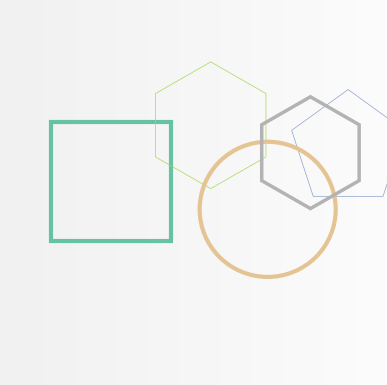[{"shape": "square", "thickness": 3, "radius": 0.78, "center": [0.287, 0.529]}, {"shape": "pentagon", "thickness": 0.5, "radius": 0.77, "center": [0.898, 0.614]}, {"shape": "hexagon", "thickness": 0.5, "radius": 0.82, "center": [0.544, 0.675]}, {"shape": "circle", "thickness": 3, "radius": 0.88, "center": [0.691, 0.456]}, {"shape": "hexagon", "thickness": 2.5, "radius": 0.73, "center": [0.801, 0.603]}]